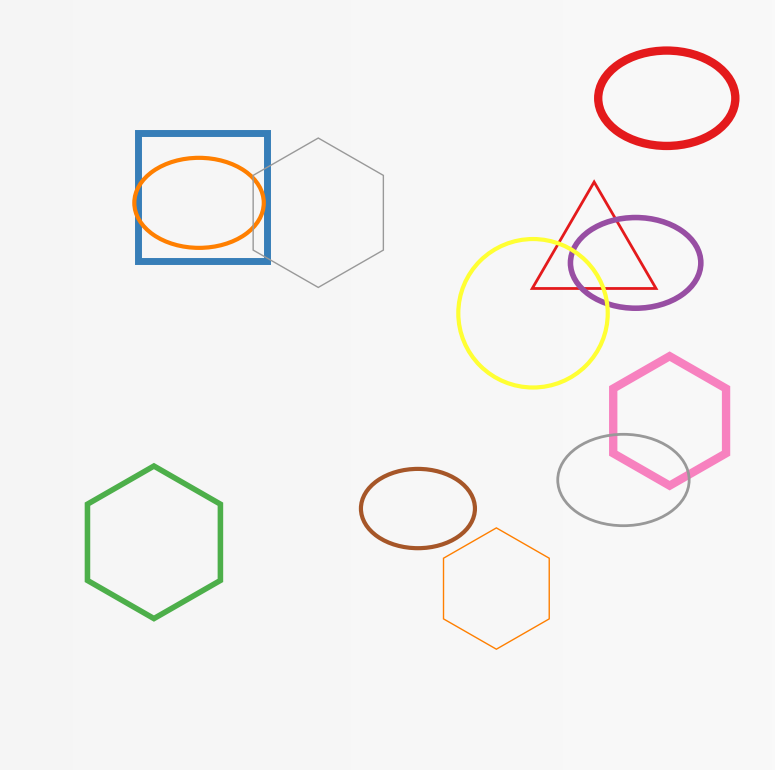[{"shape": "oval", "thickness": 3, "radius": 0.44, "center": [0.86, 0.872]}, {"shape": "triangle", "thickness": 1, "radius": 0.46, "center": [0.767, 0.671]}, {"shape": "square", "thickness": 2.5, "radius": 0.42, "center": [0.261, 0.744]}, {"shape": "hexagon", "thickness": 2, "radius": 0.5, "center": [0.199, 0.296]}, {"shape": "oval", "thickness": 2, "radius": 0.42, "center": [0.82, 0.659]}, {"shape": "hexagon", "thickness": 0.5, "radius": 0.39, "center": [0.64, 0.236]}, {"shape": "oval", "thickness": 1.5, "radius": 0.42, "center": [0.257, 0.737]}, {"shape": "circle", "thickness": 1.5, "radius": 0.48, "center": [0.688, 0.593]}, {"shape": "oval", "thickness": 1.5, "radius": 0.37, "center": [0.539, 0.34]}, {"shape": "hexagon", "thickness": 3, "radius": 0.42, "center": [0.864, 0.453]}, {"shape": "oval", "thickness": 1, "radius": 0.42, "center": [0.804, 0.377]}, {"shape": "hexagon", "thickness": 0.5, "radius": 0.49, "center": [0.411, 0.724]}]